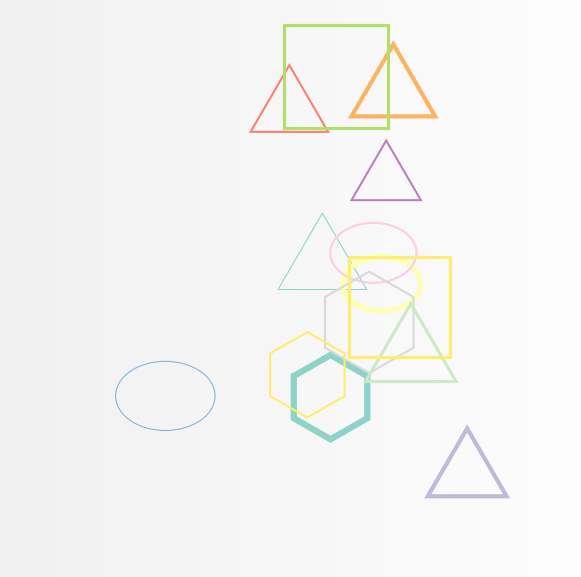[{"shape": "triangle", "thickness": 0.5, "radius": 0.44, "center": [0.555, 0.542]}, {"shape": "hexagon", "thickness": 3, "radius": 0.36, "center": [0.569, 0.311]}, {"shape": "oval", "thickness": 2.5, "radius": 0.34, "center": [0.657, 0.507]}, {"shape": "triangle", "thickness": 2, "radius": 0.39, "center": [0.804, 0.179]}, {"shape": "triangle", "thickness": 1, "radius": 0.39, "center": [0.498, 0.809]}, {"shape": "oval", "thickness": 0.5, "radius": 0.43, "center": [0.284, 0.314]}, {"shape": "triangle", "thickness": 2, "radius": 0.42, "center": [0.677, 0.839]}, {"shape": "square", "thickness": 1.5, "radius": 0.45, "center": [0.577, 0.867]}, {"shape": "oval", "thickness": 1, "radius": 0.37, "center": [0.642, 0.561]}, {"shape": "hexagon", "thickness": 1, "radius": 0.44, "center": [0.635, 0.441]}, {"shape": "triangle", "thickness": 1, "radius": 0.34, "center": [0.664, 0.687]}, {"shape": "triangle", "thickness": 1.5, "radius": 0.45, "center": [0.707, 0.383]}, {"shape": "square", "thickness": 1.5, "radius": 0.43, "center": [0.687, 0.467]}, {"shape": "hexagon", "thickness": 1, "radius": 0.37, "center": [0.529, 0.35]}]